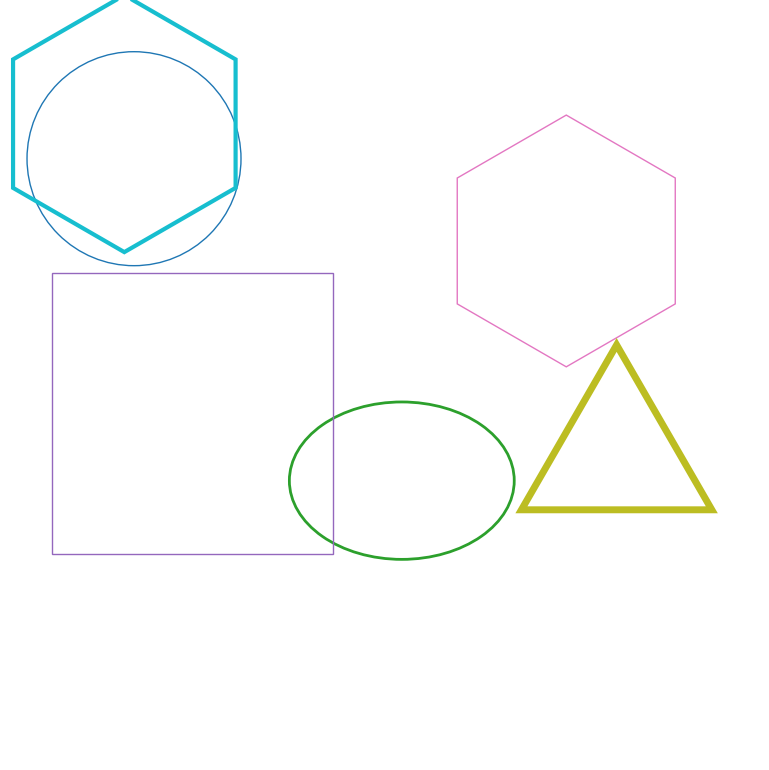[{"shape": "circle", "thickness": 0.5, "radius": 0.69, "center": [0.174, 0.794]}, {"shape": "oval", "thickness": 1, "radius": 0.73, "center": [0.522, 0.376]}, {"shape": "square", "thickness": 0.5, "radius": 0.91, "center": [0.25, 0.463]}, {"shape": "hexagon", "thickness": 0.5, "radius": 0.82, "center": [0.735, 0.687]}, {"shape": "triangle", "thickness": 2.5, "radius": 0.71, "center": [0.801, 0.409]}, {"shape": "hexagon", "thickness": 1.5, "radius": 0.83, "center": [0.161, 0.839]}]